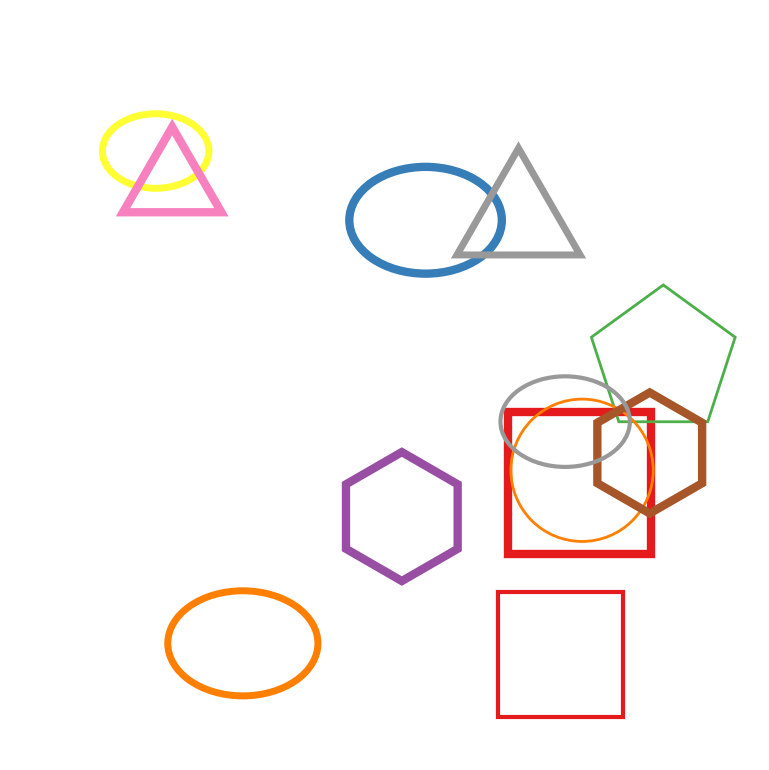[{"shape": "square", "thickness": 3, "radius": 0.46, "center": [0.752, 0.373]}, {"shape": "square", "thickness": 1.5, "radius": 0.41, "center": [0.728, 0.15]}, {"shape": "oval", "thickness": 3, "radius": 0.5, "center": [0.553, 0.714]}, {"shape": "pentagon", "thickness": 1, "radius": 0.49, "center": [0.861, 0.532]}, {"shape": "hexagon", "thickness": 3, "radius": 0.42, "center": [0.522, 0.329]}, {"shape": "circle", "thickness": 1, "radius": 0.46, "center": [0.756, 0.389]}, {"shape": "oval", "thickness": 2.5, "radius": 0.49, "center": [0.315, 0.165]}, {"shape": "oval", "thickness": 2.5, "radius": 0.35, "center": [0.202, 0.804]}, {"shape": "hexagon", "thickness": 3, "radius": 0.39, "center": [0.844, 0.412]}, {"shape": "triangle", "thickness": 3, "radius": 0.37, "center": [0.224, 0.761]}, {"shape": "oval", "thickness": 1.5, "radius": 0.42, "center": [0.734, 0.452]}, {"shape": "triangle", "thickness": 2.5, "radius": 0.46, "center": [0.673, 0.715]}]